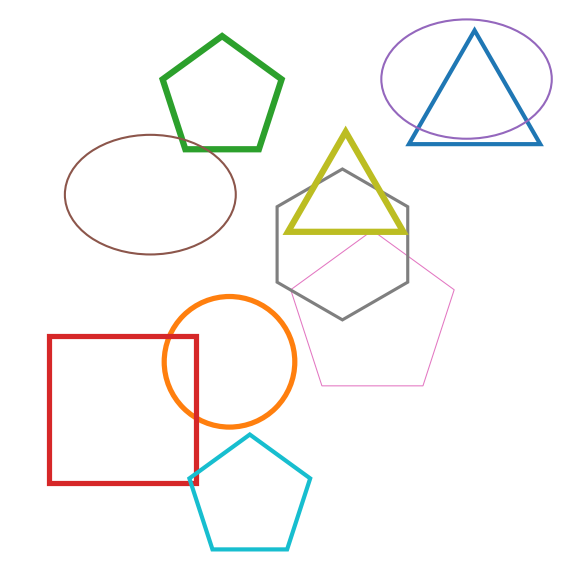[{"shape": "triangle", "thickness": 2, "radius": 0.66, "center": [0.822, 0.815]}, {"shape": "circle", "thickness": 2.5, "radius": 0.57, "center": [0.397, 0.373]}, {"shape": "pentagon", "thickness": 3, "radius": 0.54, "center": [0.385, 0.828]}, {"shape": "square", "thickness": 2.5, "radius": 0.64, "center": [0.213, 0.29]}, {"shape": "oval", "thickness": 1, "radius": 0.74, "center": [0.808, 0.862]}, {"shape": "oval", "thickness": 1, "radius": 0.74, "center": [0.26, 0.662]}, {"shape": "pentagon", "thickness": 0.5, "radius": 0.74, "center": [0.645, 0.451]}, {"shape": "hexagon", "thickness": 1.5, "radius": 0.65, "center": [0.593, 0.576]}, {"shape": "triangle", "thickness": 3, "radius": 0.58, "center": [0.599, 0.655]}, {"shape": "pentagon", "thickness": 2, "radius": 0.55, "center": [0.433, 0.137]}]